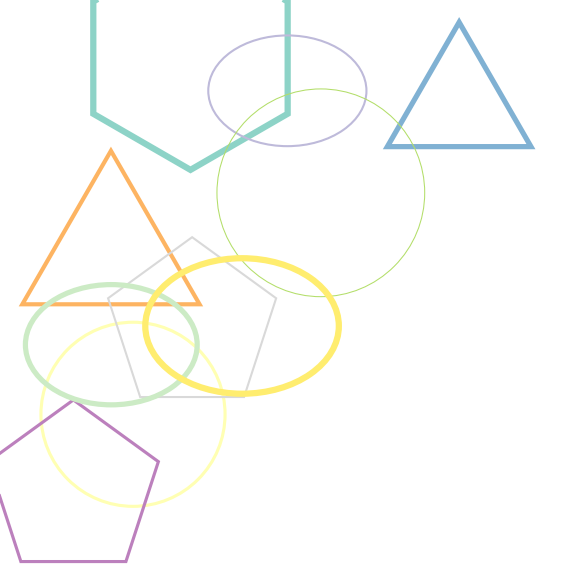[{"shape": "hexagon", "thickness": 3, "radius": 0.97, "center": [0.33, 0.899]}, {"shape": "circle", "thickness": 1.5, "radius": 0.8, "center": [0.23, 0.282]}, {"shape": "oval", "thickness": 1, "radius": 0.68, "center": [0.498, 0.842]}, {"shape": "triangle", "thickness": 2.5, "radius": 0.72, "center": [0.795, 0.817]}, {"shape": "triangle", "thickness": 2, "radius": 0.89, "center": [0.192, 0.561]}, {"shape": "circle", "thickness": 0.5, "radius": 0.9, "center": [0.556, 0.665]}, {"shape": "pentagon", "thickness": 1, "radius": 0.77, "center": [0.333, 0.435]}, {"shape": "pentagon", "thickness": 1.5, "radius": 0.77, "center": [0.127, 0.152]}, {"shape": "oval", "thickness": 2.5, "radius": 0.74, "center": [0.193, 0.402]}, {"shape": "oval", "thickness": 3, "radius": 0.84, "center": [0.419, 0.435]}]